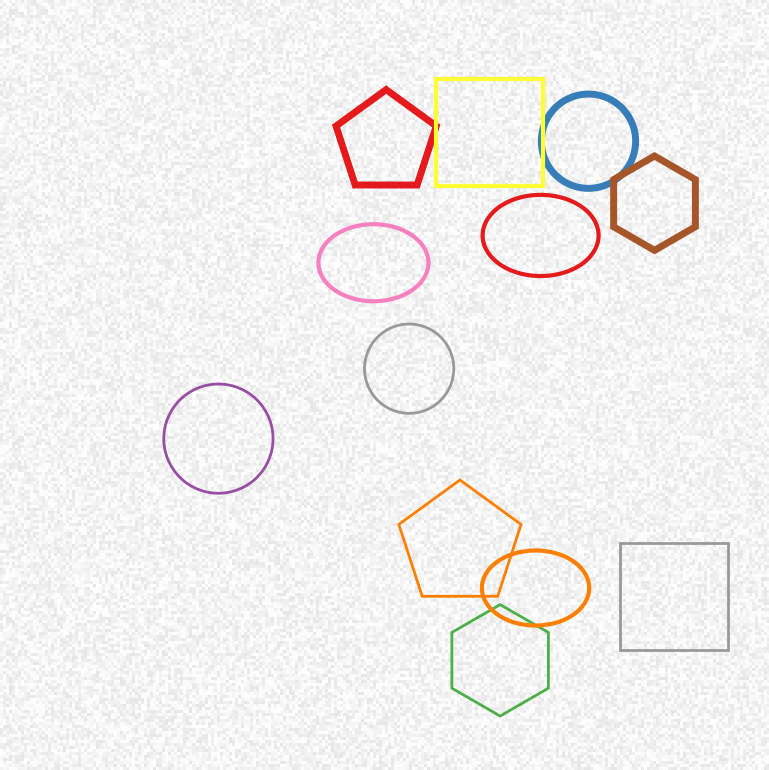[{"shape": "pentagon", "thickness": 2.5, "radius": 0.34, "center": [0.501, 0.815]}, {"shape": "oval", "thickness": 1.5, "radius": 0.38, "center": [0.702, 0.694]}, {"shape": "circle", "thickness": 2.5, "radius": 0.31, "center": [0.764, 0.817]}, {"shape": "hexagon", "thickness": 1, "radius": 0.36, "center": [0.65, 0.142]}, {"shape": "circle", "thickness": 1, "radius": 0.35, "center": [0.284, 0.43]}, {"shape": "pentagon", "thickness": 1, "radius": 0.42, "center": [0.597, 0.293]}, {"shape": "oval", "thickness": 1.5, "radius": 0.35, "center": [0.696, 0.236]}, {"shape": "square", "thickness": 1.5, "radius": 0.35, "center": [0.635, 0.828]}, {"shape": "hexagon", "thickness": 2.5, "radius": 0.31, "center": [0.85, 0.736]}, {"shape": "oval", "thickness": 1.5, "radius": 0.36, "center": [0.485, 0.659]}, {"shape": "square", "thickness": 1, "radius": 0.35, "center": [0.875, 0.225]}, {"shape": "circle", "thickness": 1, "radius": 0.29, "center": [0.531, 0.521]}]